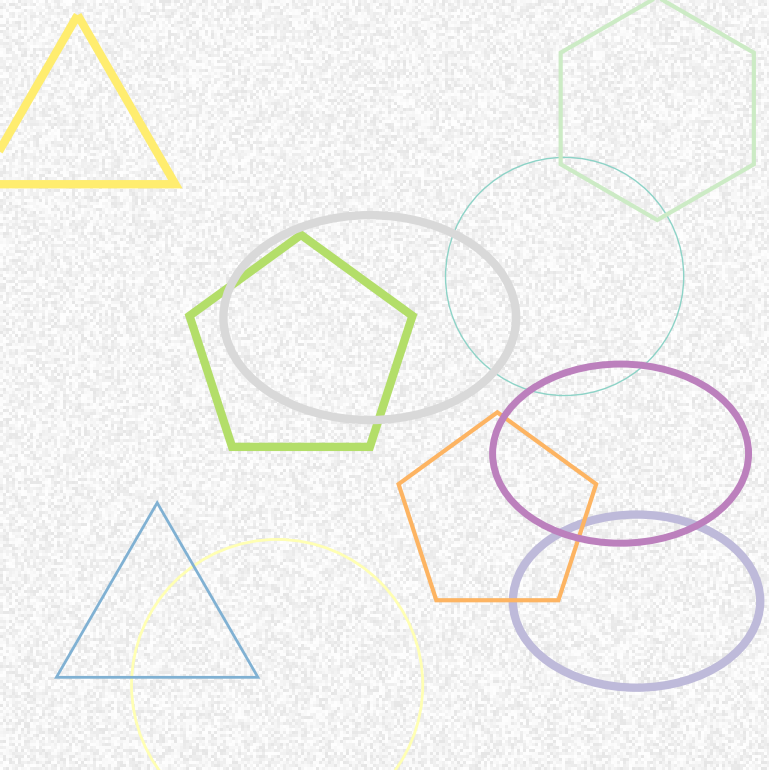[{"shape": "circle", "thickness": 0.5, "radius": 0.77, "center": [0.733, 0.641]}, {"shape": "circle", "thickness": 1, "radius": 0.95, "center": [0.36, 0.11]}, {"shape": "oval", "thickness": 3, "radius": 0.8, "center": [0.827, 0.219]}, {"shape": "triangle", "thickness": 1, "radius": 0.76, "center": [0.204, 0.196]}, {"shape": "pentagon", "thickness": 1.5, "radius": 0.67, "center": [0.646, 0.33]}, {"shape": "pentagon", "thickness": 3, "radius": 0.76, "center": [0.391, 0.543]}, {"shape": "oval", "thickness": 3, "radius": 0.95, "center": [0.48, 0.588]}, {"shape": "oval", "thickness": 2.5, "radius": 0.83, "center": [0.806, 0.411]}, {"shape": "hexagon", "thickness": 1.5, "radius": 0.72, "center": [0.854, 0.859]}, {"shape": "triangle", "thickness": 3, "radius": 0.73, "center": [0.101, 0.834]}]